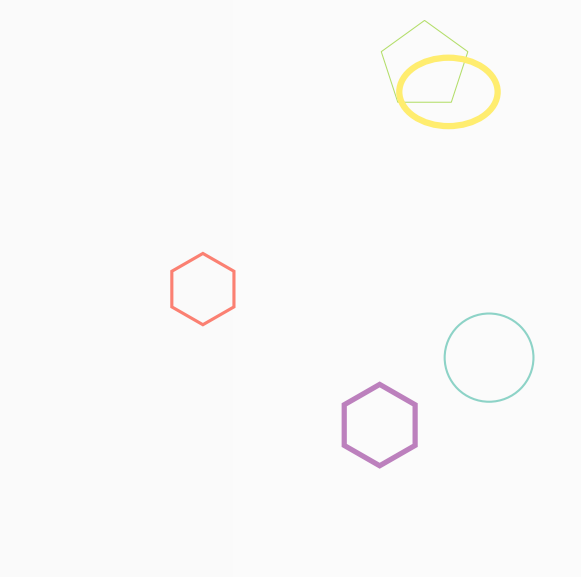[{"shape": "circle", "thickness": 1, "radius": 0.38, "center": [0.841, 0.38]}, {"shape": "hexagon", "thickness": 1.5, "radius": 0.31, "center": [0.349, 0.499]}, {"shape": "pentagon", "thickness": 0.5, "radius": 0.39, "center": [0.73, 0.885]}, {"shape": "hexagon", "thickness": 2.5, "radius": 0.35, "center": [0.653, 0.263]}, {"shape": "oval", "thickness": 3, "radius": 0.42, "center": [0.772, 0.84]}]